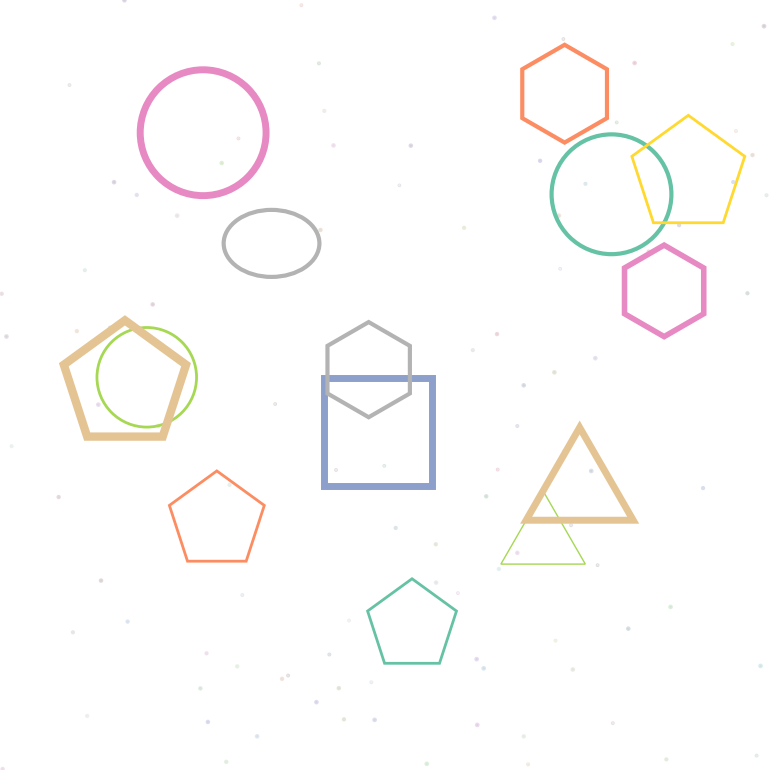[{"shape": "circle", "thickness": 1.5, "radius": 0.39, "center": [0.794, 0.748]}, {"shape": "pentagon", "thickness": 1, "radius": 0.3, "center": [0.535, 0.188]}, {"shape": "hexagon", "thickness": 1.5, "radius": 0.32, "center": [0.733, 0.878]}, {"shape": "pentagon", "thickness": 1, "radius": 0.32, "center": [0.282, 0.324]}, {"shape": "square", "thickness": 2.5, "radius": 0.35, "center": [0.491, 0.439]}, {"shape": "circle", "thickness": 2.5, "radius": 0.41, "center": [0.264, 0.828]}, {"shape": "hexagon", "thickness": 2, "radius": 0.3, "center": [0.863, 0.622]}, {"shape": "triangle", "thickness": 0.5, "radius": 0.32, "center": [0.705, 0.299]}, {"shape": "circle", "thickness": 1, "radius": 0.32, "center": [0.191, 0.51]}, {"shape": "pentagon", "thickness": 1, "radius": 0.39, "center": [0.894, 0.773]}, {"shape": "triangle", "thickness": 2.5, "radius": 0.4, "center": [0.753, 0.365]}, {"shape": "pentagon", "thickness": 3, "radius": 0.42, "center": [0.162, 0.501]}, {"shape": "hexagon", "thickness": 1.5, "radius": 0.31, "center": [0.479, 0.52]}, {"shape": "oval", "thickness": 1.5, "radius": 0.31, "center": [0.353, 0.684]}]